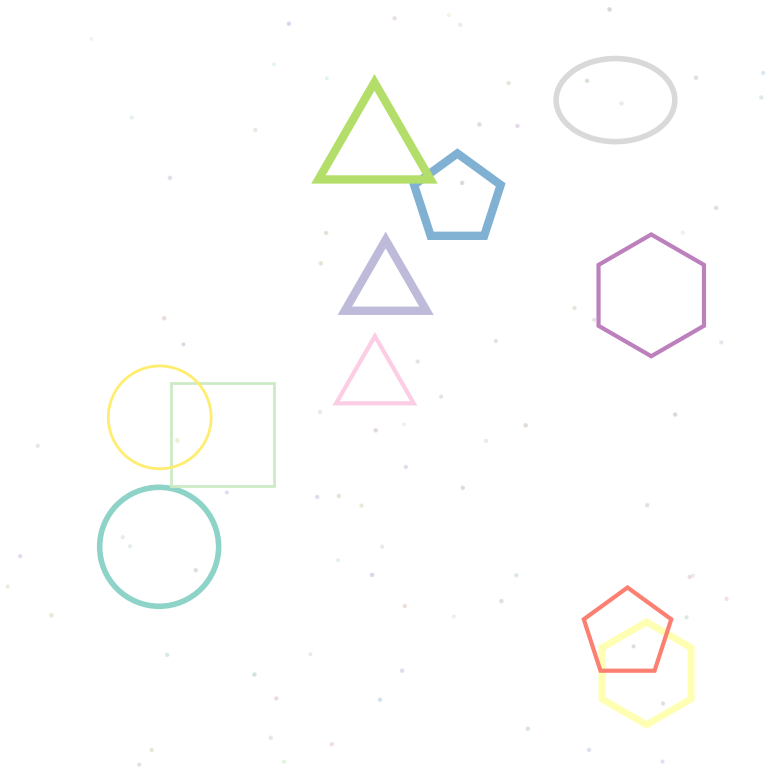[{"shape": "circle", "thickness": 2, "radius": 0.39, "center": [0.207, 0.29]}, {"shape": "hexagon", "thickness": 2.5, "radius": 0.33, "center": [0.84, 0.125]}, {"shape": "triangle", "thickness": 3, "radius": 0.31, "center": [0.501, 0.627]}, {"shape": "pentagon", "thickness": 1.5, "radius": 0.3, "center": [0.815, 0.177]}, {"shape": "pentagon", "thickness": 3, "radius": 0.3, "center": [0.594, 0.742]}, {"shape": "triangle", "thickness": 3, "radius": 0.42, "center": [0.486, 0.809]}, {"shape": "triangle", "thickness": 1.5, "radius": 0.29, "center": [0.487, 0.505]}, {"shape": "oval", "thickness": 2, "radius": 0.39, "center": [0.799, 0.87]}, {"shape": "hexagon", "thickness": 1.5, "radius": 0.4, "center": [0.846, 0.616]}, {"shape": "square", "thickness": 1, "radius": 0.33, "center": [0.289, 0.436]}, {"shape": "circle", "thickness": 1, "radius": 0.33, "center": [0.207, 0.458]}]